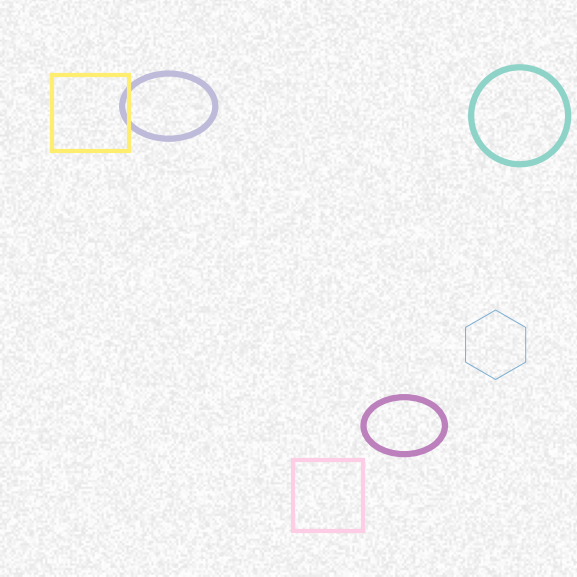[{"shape": "circle", "thickness": 3, "radius": 0.42, "center": [0.9, 0.799]}, {"shape": "oval", "thickness": 3, "radius": 0.4, "center": [0.292, 0.815]}, {"shape": "hexagon", "thickness": 0.5, "radius": 0.3, "center": [0.858, 0.402]}, {"shape": "square", "thickness": 2, "radius": 0.31, "center": [0.568, 0.142]}, {"shape": "oval", "thickness": 3, "radius": 0.35, "center": [0.7, 0.262]}, {"shape": "square", "thickness": 2, "radius": 0.33, "center": [0.156, 0.804]}]